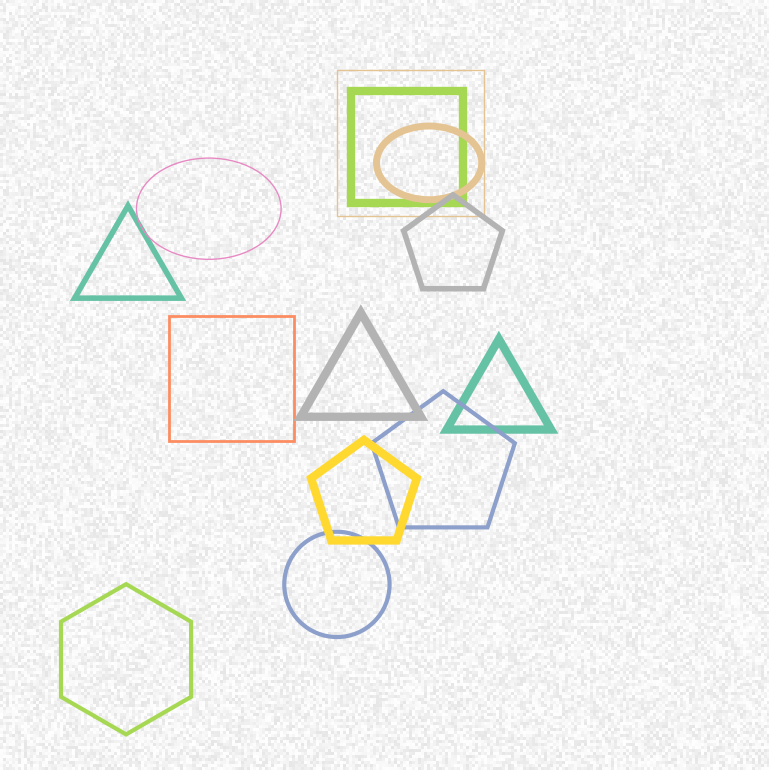[{"shape": "triangle", "thickness": 3, "radius": 0.39, "center": [0.648, 0.481]}, {"shape": "triangle", "thickness": 2, "radius": 0.4, "center": [0.166, 0.653]}, {"shape": "square", "thickness": 1, "radius": 0.4, "center": [0.301, 0.508]}, {"shape": "pentagon", "thickness": 1.5, "radius": 0.49, "center": [0.576, 0.394]}, {"shape": "circle", "thickness": 1.5, "radius": 0.34, "center": [0.438, 0.241]}, {"shape": "oval", "thickness": 0.5, "radius": 0.47, "center": [0.271, 0.729]}, {"shape": "square", "thickness": 3, "radius": 0.36, "center": [0.529, 0.809]}, {"shape": "hexagon", "thickness": 1.5, "radius": 0.49, "center": [0.164, 0.144]}, {"shape": "pentagon", "thickness": 3, "radius": 0.36, "center": [0.473, 0.356]}, {"shape": "oval", "thickness": 2.5, "radius": 0.34, "center": [0.557, 0.788]}, {"shape": "square", "thickness": 0.5, "radius": 0.48, "center": [0.533, 0.814]}, {"shape": "pentagon", "thickness": 2, "radius": 0.34, "center": [0.588, 0.68]}, {"shape": "triangle", "thickness": 3, "radius": 0.45, "center": [0.469, 0.504]}]